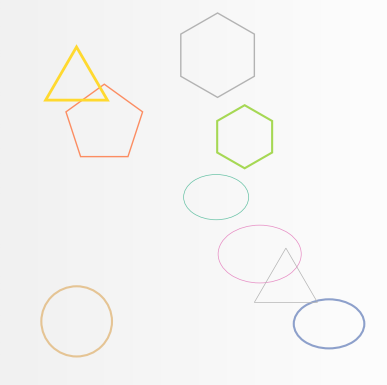[{"shape": "oval", "thickness": 0.5, "radius": 0.42, "center": [0.558, 0.488]}, {"shape": "pentagon", "thickness": 1, "radius": 0.52, "center": [0.269, 0.677]}, {"shape": "oval", "thickness": 1.5, "radius": 0.46, "center": [0.849, 0.159]}, {"shape": "oval", "thickness": 0.5, "radius": 0.54, "center": [0.67, 0.34]}, {"shape": "hexagon", "thickness": 1.5, "radius": 0.41, "center": [0.631, 0.645]}, {"shape": "triangle", "thickness": 2, "radius": 0.46, "center": [0.197, 0.786]}, {"shape": "circle", "thickness": 1.5, "radius": 0.46, "center": [0.198, 0.165]}, {"shape": "triangle", "thickness": 0.5, "radius": 0.47, "center": [0.738, 0.262]}, {"shape": "hexagon", "thickness": 1, "radius": 0.55, "center": [0.561, 0.857]}]